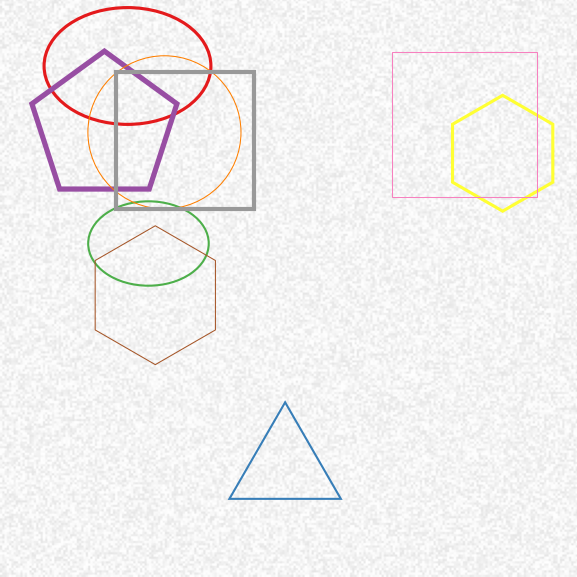[{"shape": "oval", "thickness": 1.5, "radius": 0.72, "center": [0.221, 0.885]}, {"shape": "triangle", "thickness": 1, "radius": 0.56, "center": [0.494, 0.191]}, {"shape": "oval", "thickness": 1, "radius": 0.52, "center": [0.257, 0.577]}, {"shape": "pentagon", "thickness": 2.5, "radius": 0.66, "center": [0.181, 0.779]}, {"shape": "circle", "thickness": 0.5, "radius": 0.66, "center": [0.285, 0.77]}, {"shape": "hexagon", "thickness": 1.5, "radius": 0.5, "center": [0.87, 0.734]}, {"shape": "hexagon", "thickness": 0.5, "radius": 0.6, "center": [0.269, 0.488]}, {"shape": "square", "thickness": 0.5, "radius": 0.63, "center": [0.804, 0.783]}, {"shape": "square", "thickness": 2, "radius": 0.6, "center": [0.32, 0.756]}]